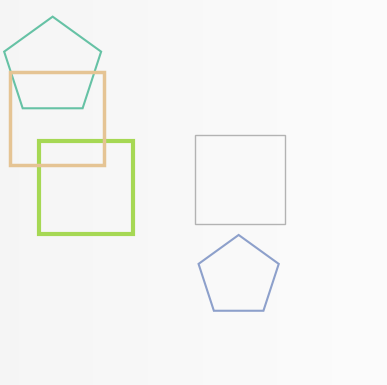[{"shape": "pentagon", "thickness": 1.5, "radius": 0.66, "center": [0.136, 0.825]}, {"shape": "pentagon", "thickness": 1.5, "radius": 0.54, "center": [0.616, 0.281]}, {"shape": "square", "thickness": 3, "radius": 0.61, "center": [0.222, 0.513]}, {"shape": "square", "thickness": 2.5, "radius": 0.6, "center": [0.147, 0.692]}, {"shape": "square", "thickness": 1, "radius": 0.58, "center": [0.619, 0.534]}]